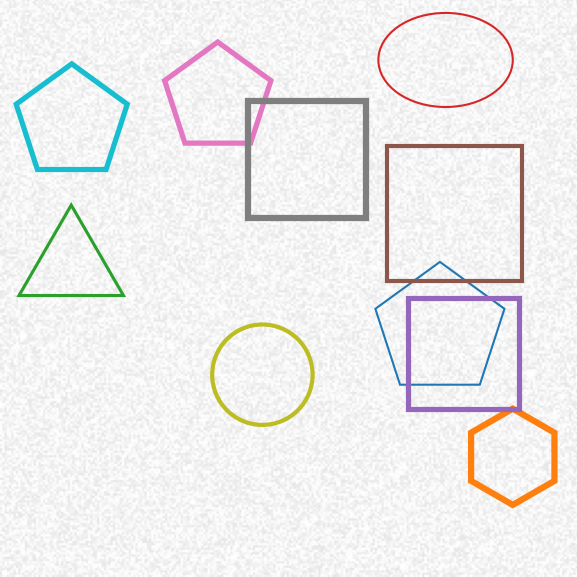[{"shape": "pentagon", "thickness": 1, "radius": 0.59, "center": [0.762, 0.428]}, {"shape": "hexagon", "thickness": 3, "radius": 0.42, "center": [0.888, 0.208]}, {"shape": "triangle", "thickness": 1.5, "radius": 0.52, "center": [0.123, 0.54]}, {"shape": "oval", "thickness": 1, "radius": 0.58, "center": [0.772, 0.895]}, {"shape": "square", "thickness": 2.5, "radius": 0.48, "center": [0.802, 0.387]}, {"shape": "square", "thickness": 2, "radius": 0.58, "center": [0.788, 0.63]}, {"shape": "pentagon", "thickness": 2.5, "radius": 0.48, "center": [0.377, 0.83]}, {"shape": "square", "thickness": 3, "radius": 0.51, "center": [0.532, 0.723]}, {"shape": "circle", "thickness": 2, "radius": 0.43, "center": [0.454, 0.35]}, {"shape": "pentagon", "thickness": 2.5, "radius": 0.51, "center": [0.124, 0.787]}]